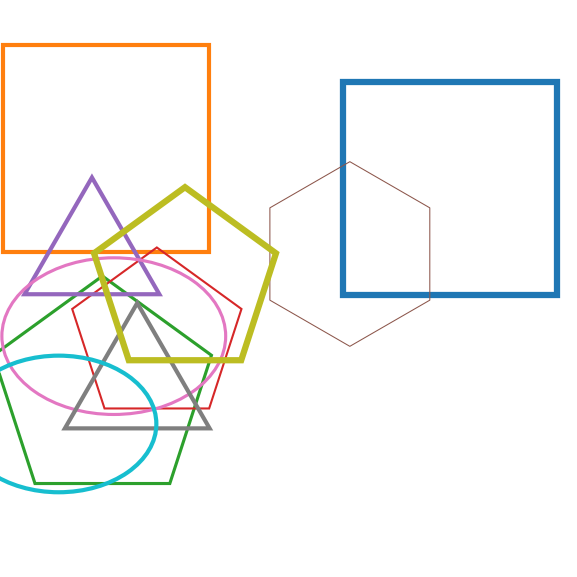[{"shape": "square", "thickness": 3, "radius": 0.92, "center": [0.779, 0.672]}, {"shape": "square", "thickness": 2, "radius": 0.89, "center": [0.184, 0.742]}, {"shape": "pentagon", "thickness": 1.5, "radius": 0.99, "center": [0.177, 0.323]}, {"shape": "pentagon", "thickness": 1, "radius": 0.77, "center": [0.272, 0.417]}, {"shape": "triangle", "thickness": 2, "radius": 0.67, "center": [0.159, 0.557]}, {"shape": "hexagon", "thickness": 0.5, "radius": 0.8, "center": [0.606, 0.559]}, {"shape": "oval", "thickness": 1.5, "radius": 0.97, "center": [0.197, 0.417]}, {"shape": "triangle", "thickness": 2, "radius": 0.72, "center": [0.238, 0.33]}, {"shape": "pentagon", "thickness": 3, "radius": 0.83, "center": [0.32, 0.509]}, {"shape": "oval", "thickness": 2, "radius": 0.84, "center": [0.102, 0.265]}]